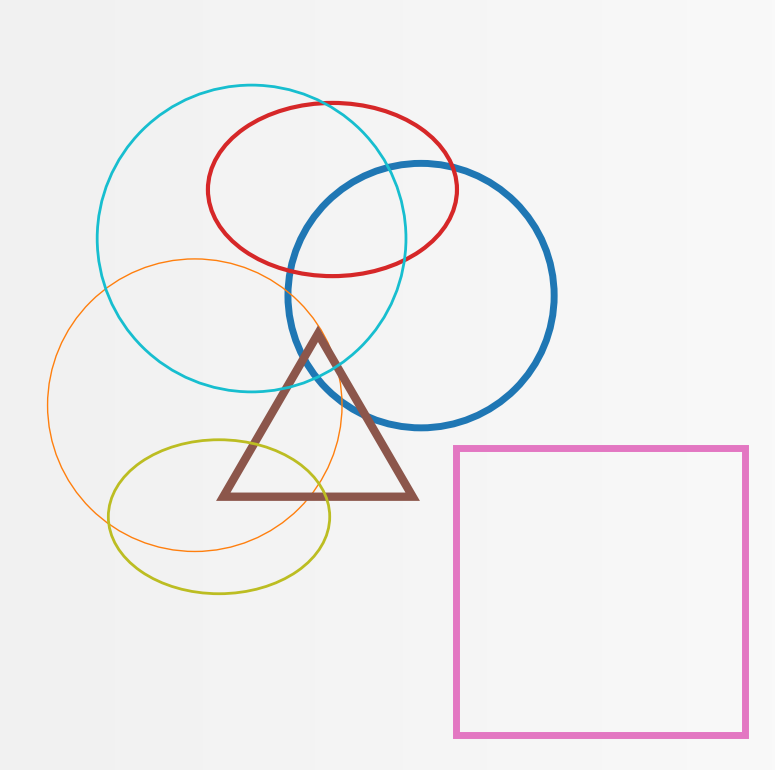[{"shape": "circle", "thickness": 2.5, "radius": 0.86, "center": [0.543, 0.616]}, {"shape": "circle", "thickness": 0.5, "radius": 0.95, "center": [0.251, 0.474]}, {"shape": "oval", "thickness": 1.5, "radius": 0.8, "center": [0.429, 0.754]}, {"shape": "triangle", "thickness": 3, "radius": 0.71, "center": [0.41, 0.425]}, {"shape": "square", "thickness": 2.5, "radius": 0.93, "center": [0.775, 0.232]}, {"shape": "oval", "thickness": 1, "radius": 0.71, "center": [0.283, 0.329]}, {"shape": "circle", "thickness": 1, "radius": 1.0, "center": [0.325, 0.69]}]